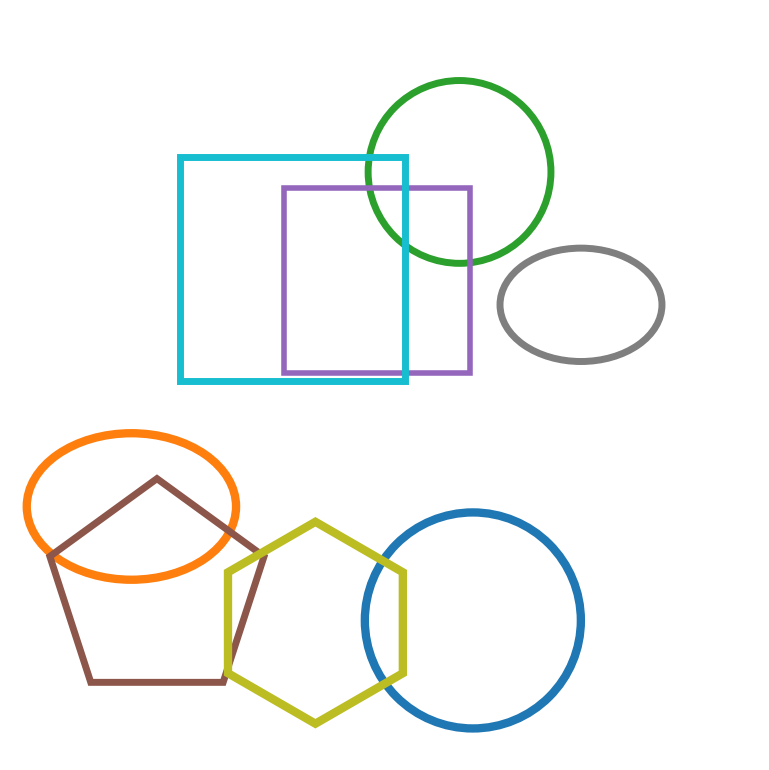[{"shape": "circle", "thickness": 3, "radius": 0.7, "center": [0.614, 0.194]}, {"shape": "oval", "thickness": 3, "radius": 0.68, "center": [0.171, 0.342]}, {"shape": "circle", "thickness": 2.5, "radius": 0.59, "center": [0.597, 0.777]}, {"shape": "square", "thickness": 2, "radius": 0.6, "center": [0.489, 0.636]}, {"shape": "pentagon", "thickness": 2.5, "radius": 0.73, "center": [0.204, 0.232]}, {"shape": "oval", "thickness": 2.5, "radius": 0.53, "center": [0.755, 0.604]}, {"shape": "hexagon", "thickness": 3, "radius": 0.66, "center": [0.41, 0.191]}, {"shape": "square", "thickness": 2.5, "radius": 0.73, "center": [0.38, 0.651]}]